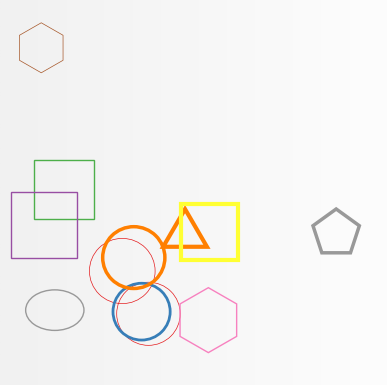[{"shape": "circle", "thickness": 0.5, "radius": 0.41, "center": [0.383, 0.185]}, {"shape": "circle", "thickness": 0.5, "radius": 0.42, "center": [0.316, 0.296]}, {"shape": "circle", "thickness": 2, "radius": 0.37, "center": [0.365, 0.19]}, {"shape": "square", "thickness": 1, "radius": 0.38, "center": [0.165, 0.509]}, {"shape": "square", "thickness": 1, "radius": 0.43, "center": [0.112, 0.415]}, {"shape": "circle", "thickness": 2.5, "radius": 0.4, "center": [0.345, 0.331]}, {"shape": "triangle", "thickness": 3, "radius": 0.33, "center": [0.478, 0.392]}, {"shape": "square", "thickness": 3, "radius": 0.37, "center": [0.541, 0.397]}, {"shape": "hexagon", "thickness": 0.5, "radius": 0.32, "center": [0.106, 0.876]}, {"shape": "hexagon", "thickness": 1, "radius": 0.42, "center": [0.538, 0.168]}, {"shape": "oval", "thickness": 1, "radius": 0.38, "center": [0.141, 0.194]}, {"shape": "pentagon", "thickness": 2.5, "radius": 0.31, "center": [0.868, 0.394]}]